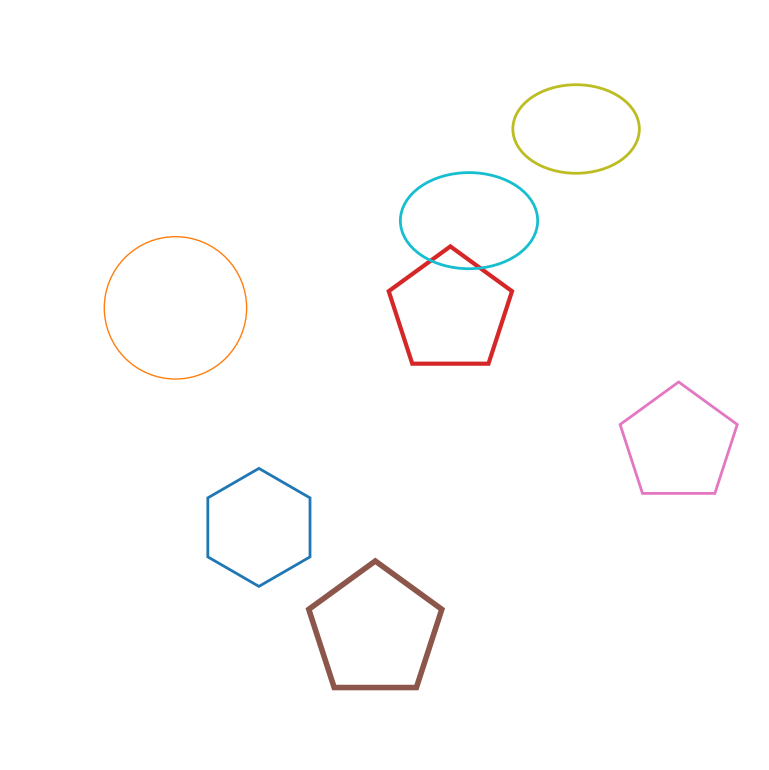[{"shape": "hexagon", "thickness": 1, "radius": 0.38, "center": [0.336, 0.315]}, {"shape": "circle", "thickness": 0.5, "radius": 0.46, "center": [0.228, 0.6]}, {"shape": "pentagon", "thickness": 1.5, "radius": 0.42, "center": [0.585, 0.596]}, {"shape": "pentagon", "thickness": 2, "radius": 0.45, "center": [0.487, 0.181]}, {"shape": "pentagon", "thickness": 1, "radius": 0.4, "center": [0.881, 0.424]}, {"shape": "oval", "thickness": 1, "radius": 0.41, "center": [0.748, 0.832]}, {"shape": "oval", "thickness": 1, "radius": 0.45, "center": [0.609, 0.713]}]